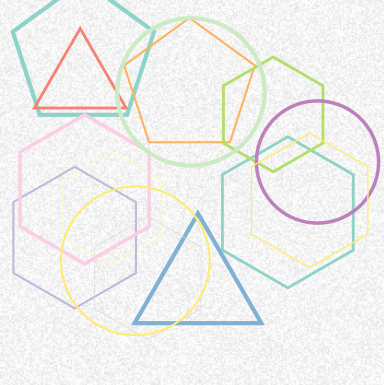[{"shape": "hexagon", "thickness": 2, "radius": 0.98, "center": [0.748, 0.449]}, {"shape": "pentagon", "thickness": 3, "radius": 0.96, "center": [0.217, 0.858]}, {"shape": "hexagon", "thickness": 0.5, "radius": 0.74, "center": [0.291, 0.459]}, {"shape": "hexagon", "thickness": 1.5, "radius": 0.92, "center": [0.194, 0.383]}, {"shape": "triangle", "thickness": 2, "radius": 0.69, "center": [0.208, 0.788]}, {"shape": "triangle", "thickness": 3, "radius": 0.95, "center": [0.514, 0.256]}, {"shape": "pentagon", "thickness": 1.5, "radius": 0.89, "center": [0.492, 0.775]}, {"shape": "hexagon", "thickness": 2, "radius": 0.75, "center": [0.71, 0.703]}, {"shape": "hexagon", "thickness": 2.5, "radius": 0.97, "center": [0.22, 0.508]}, {"shape": "hexagon", "thickness": 0.5, "radius": 0.8, "center": [0.384, 0.278]}, {"shape": "circle", "thickness": 2.5, "radius": 0.79, "center": [0.825, 0.579]}, {"shape": "circle", "thickness": 3, "radius": 0.96, "center": [0.496, 0.761]}, {"shape": "hexagon", "thickness": 1, "radius": 0.87, "center": [0.804, 0.479]}, {"shape": "circle", "thickness": 1.5, "radius": 0.97, "center": [0.352, 0.323]}]